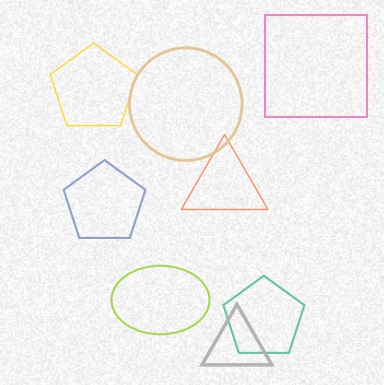[{"shape": "pentagon", "thickness": 1.5, "radius": 0.55, "center": [0.685, 0.173]}, {"shape": "triangle", "thickness": 1, "radius": 0.65, "center": [0.583, 0.521]}, {"shape": "pentagon", "thickness": 1.5, "radius": 0.56, "center": [0.272, 0.472]}, {"shape": "square", "thickness": 1.5, "radius": 0.67, "center": [0.821, 0.829]}, {"shape": "oval", "thickness": 1.5, "radius": 0.64, "center": [0.417, 0.221]}, {"shape": "pentagon", "thickness": 1, "radius": 0.59, "center": [0.243, 0.77]}, {"shape": "circle", "thickness": 2, "radius": 0.73, "center": [0.483, 0.729]}, {"shape": "triangle", "thickness": 2.5, "radius": 0.52, "center": [0.615, 0.105]}]